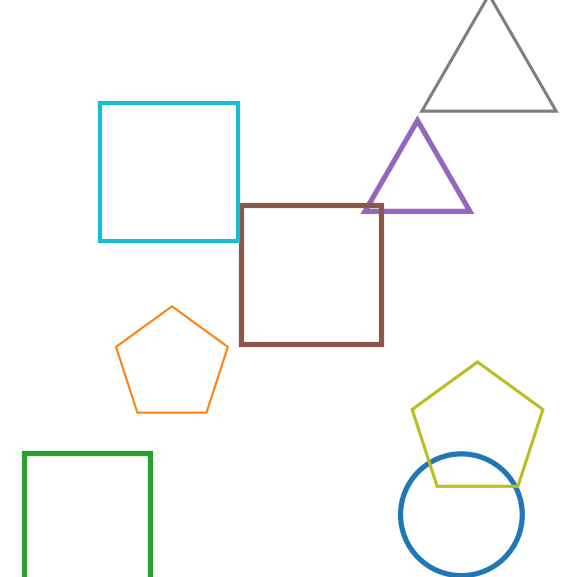[{"shape": "circle", "thickness": 2.5, "radius": 0.53, "center": [0.799, 0.108]}, {"shape": "pentagon", "thickness": 1, "radius": 0.51, "center": [0.298, 0.367]}, {"shape": "square", "thickness": 2.5, "radius": 0.54, "center": [0.15, 0.106]}, {"shape": "triangle", "thickness": 2.5, "radius": 0.52, "center": [0.723, 0.686]}, {"shape": "square", "thickness": 2.5, "radius": 0.6, "center": [0.539, 0.523]}, {"shape": "triangle", "thickness": 1.5, "radius": 0.67, "center": [0.847, 0.874]}, {"shape": "pentagon", "thickness": 1.5, "radius": 0.6, "center": [0.827, 0.253]}, {"shape": "square", "thickness": 2, "radius": 0.6, "center": [0.292, 0.701]}]